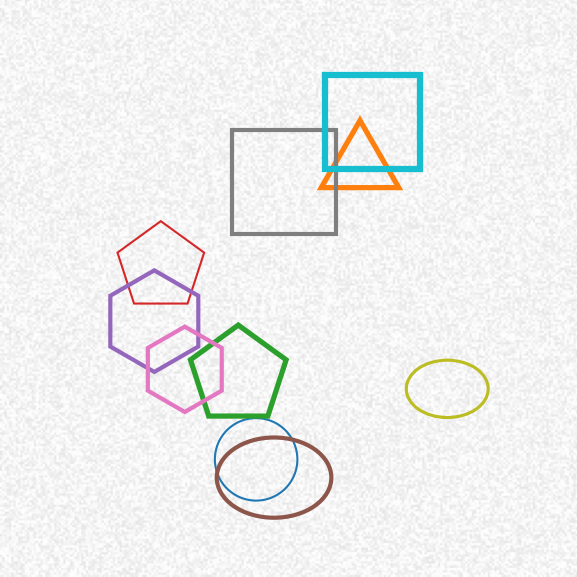[{"shape": "circle", "thickness": 1, "radius": 0.36, "center": [0.444, 0.204]}, {"shape": "triangle", "thickness": 2.5, "radius": 0.39, "center": [0.623, 0.713]}, {"shape": "pentagon", "thickness": 2.5, "radius": 0.44, "center": [0.413, 0.349]}, {"shape": "pentagon", "thickness": 1, "radius": 0.39, "center": [0.278, 0.537]}, {"shape": "hexagon", "thickness": 2, "radius": 0.44, "center": [0.267, 0.443]}, {"shape": "oval", "thickness": 2, "radius": 0.5, "center": [0.475, 0.172]}, {"shape": "hexagon", "thickness": 2, "radius": 0.37, "center": [0.32, 0.36]}, {"shape": "square", "thickness": 2, "radius": 0.45, "center": [0.492, 0.684]}, {"shape": "oval", "thickness": 1.5, "radius": 0.35, "center": [0.774, 0.326]}, {"shape": "square", "thickness": 3, "radius": 0.41, "center": [0.645, 0.788]}]